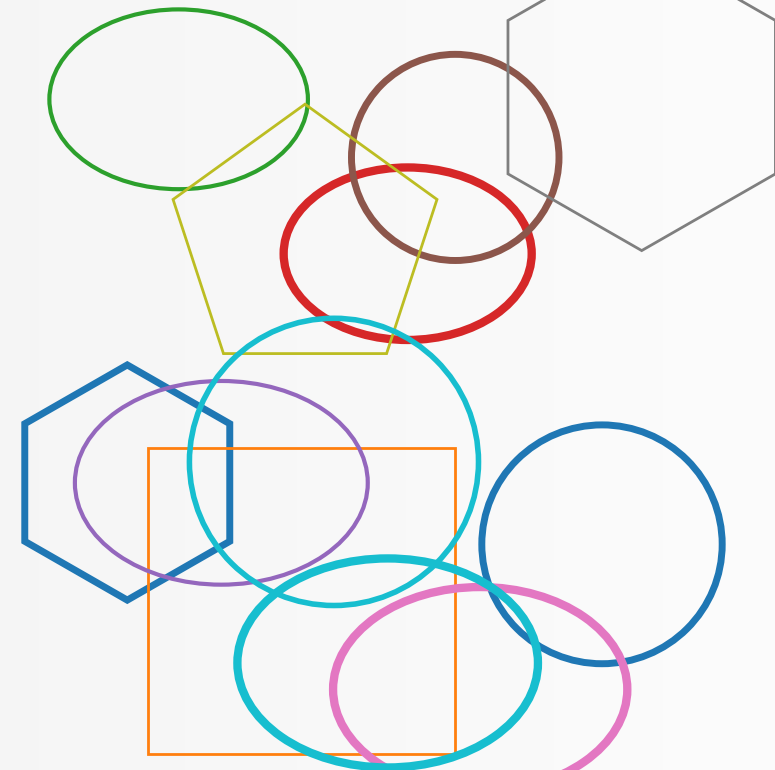[{"shape": "hexagon", "thickness": 2.5, "radius": 0.76, "center": [0.164, 0.373]}, {"shape": "circle", "thickness": 2.5, "radius": 0.78, "center": [0.777, 0.293]}, {"shape": "square", "thickness": 1, "radius": 0.99, "center": [0.389, 0.22]}, {"shape": "oval", "thickness": 1.5, "radius": 0.83, "center": [0.231, 0.871]}, {"shape": "oval", "thickness": 3, "radius": 0.8, "center": [0.526, 0.67]}, {"shape": "oval", "thickness": 1.5, "radius": 0.94, "center": [0.286, 0.373]}, {"shape": "circle", "thickness": 2.5, "radius": 0.67, "center": [0.587, 0.796]}, {"shape": "oval", "thickness": 3, "radius": 0.95, "center": [0.62, 0.105]}, {"shape": "hexagon", "thickness": 1, "radius": 1.0, "center": [0.828, 0.874]}, {"shape": "pentagon", "thickness": 1, "radius": 0.9, "center": [0.394, 0.686]}, {"shape": "circle", "thickness": 2, "radius": 0.93, "center": [0.431, 0.4]}, {"shape": "oval", "thickness": 3, "radius": 0.97, "center": [0.5, 0.139]}]